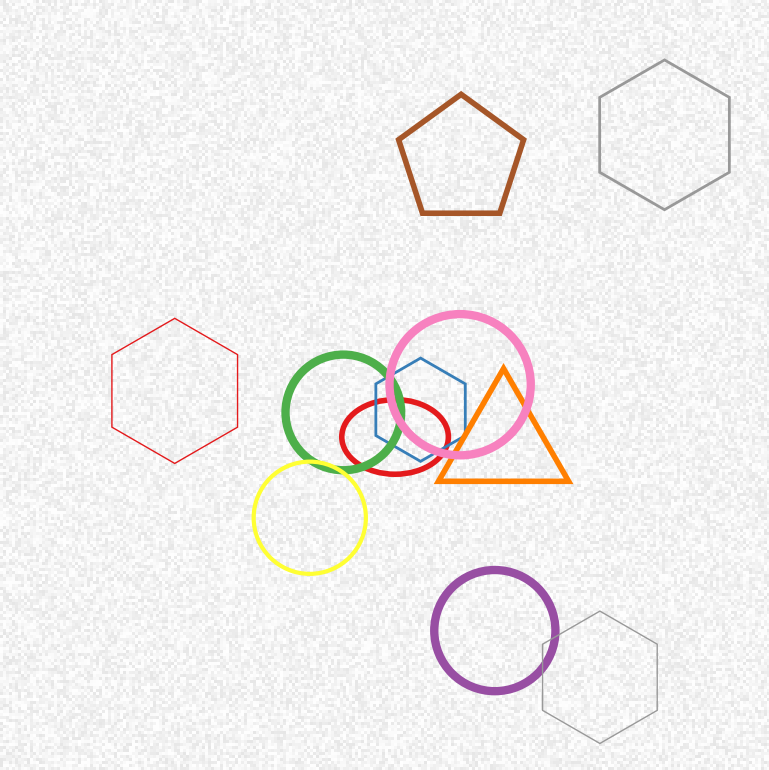[{"shape": "oval", "thickness": 2, "radius": 0.35, "center": [0.513, 0.433]}, {"shape": "hexagon", "thickness": 0.5, "radius": 0.47, "center": [0.227, 0.492]}, {"shape": "hexagon", "thickness": 1, "radius": 0.34, "center": [0.546, 0.468]}, {"shape": "circle", "thickness": 3, "radius": 0.38, "center": [0.446, 0.464]}, {"shape": "circle", "thickness": 3, "radius": 0.39, "center": [0.643, 0.181]}, {"shape": "triangle", "thickness": 2, "radius": 0.49, "center": [0.654, 0.424]}, {"shape": "circle", "thickness": 1.5, "radius": 0.36, "center": [0.402, 0.328]}, {"shape": "pentagon", "thickness": 2, "radius": 0.43, "center": [0.599, 0.792]}, {"shape": "circle", "thickness": 3, "radius": 0.46, "center": [0.598, 0.5]}, {"shape": "hexagon", "thickness": 0.5, "radius": 0.43, "center": [0.779, 0.12]}, {"shape": "hexagon", "thickness": 1, "radius": 0.49, "center": [0.863, 0.825]}]